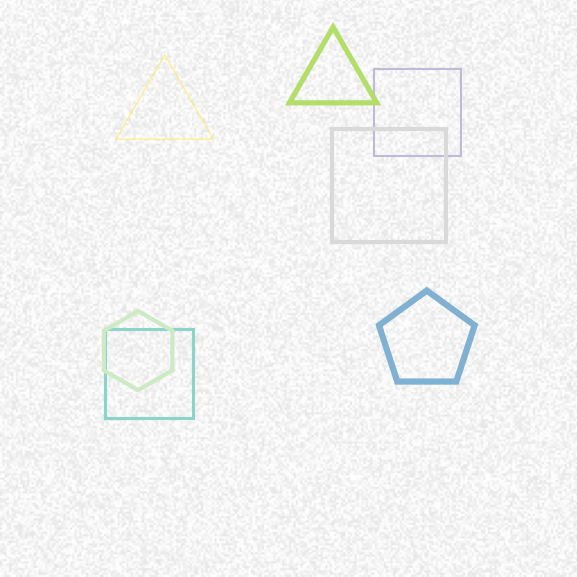[{"shape": "square", "thickness": 1.5, "radius": 0.38, "center": [0.258, 0.352]}, {"shape": "square", "thickness": 1, "radius": 0.38, "center": [0.723, 0.804]}, {"shape": "pentagon", "thickness": 3, "radius": 0.44, "center": [0.739, 0.409]}, {"shape": "triangle", "thickness": 2.5, "radius": 0.44, "center": [0.577, 0.865]}, {"shape": "square", "thickness": 2, "radius": 0.49, "center": [0.673, 0.678]}, {"shape": "hexagon", "thickness": 2, "radius": 0.34, "center": [0.239, 0.392]}, {"shape": "triangle", "thickness": 0.5, "radius": 0.49, "center": [0.285, 0.807]}]